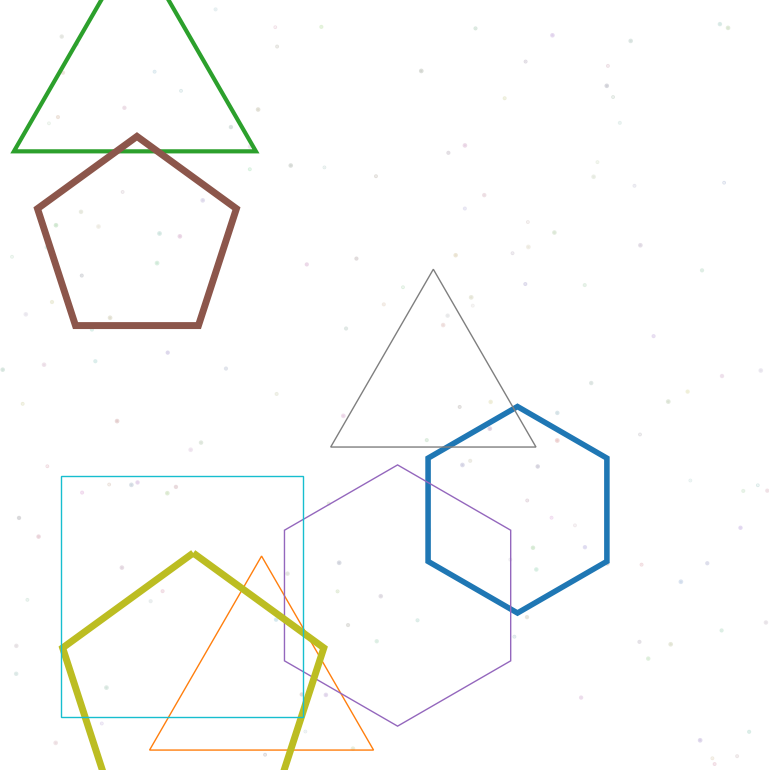[{"shape": "hexagon", "thickness": 2, "radius": 0.67, "center": [0.672, 0.338]}, {"shape": "triangle", "thickness": 0.5, "radius": 0.84, "center": [0.34, 0.11]}, {"shape": "triangle", "thickness": 1.5, "radius": 0.91, "center": [0.175, 0.894]}, {"shape": "hexagon", "thickness": 0.5, "radius": 0.85, "center": [0.516, 0.227]}, {"shape": "pentagon", "thickness": 2.5, "radius": 0.68, "center": [0.178, 0.687]}, {"shape": "triangle", "thickness": 0.5, "radius": 0.77, "center": [0.563, 0.496]}, {"shape": "pentagon", "thickness": 2.5, "radius": 0.89, "center": [0.251, 0.104]}, {"shape": "square", "thickness": 0.5, "radius": 0.78, "center": [0.236, 0.226]}]